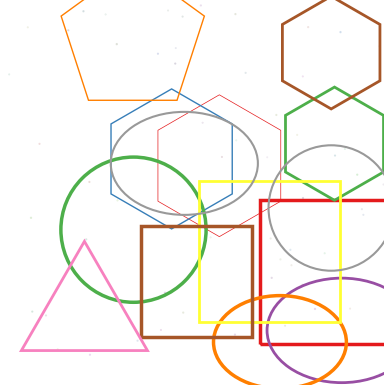[{"shape": "hexagon", "thickness": 0.5, "radius": 0.92, "center": [0.57, 0.57]}, {"shape": "square", "thickness": 2.5, "radius": 0.94, "center": [0.863, 0.293]}, {"shape": "hexagon", "thickness": 1, "radius": 0.91, "center": [0.446, 0.587]}, {"shape": "circle", "thickness": 2.5, "radius": 0.94, "center": [0.347, 0.403]}, {"shape": "hexagon", "thickness": 2, "radius": 0.74, "center": [0.869, 0.627]}, {"shape": "oval", "thickness": 2, "radius": 0.97, "center": [0.888, 0.142]}, {"shape": "pentagon", "thickness": 1, "radius": 0.98, "center": [0.345, 0.898]}, {"shape": "oval", "thickness": 2.5, "radius": 0.86, "center": [0.727, 0.111]}, {"shape": "square", "thickness": 2, "radius": 0.92, "center": [0.7, 0.347]}, {"shape": "square", "thickness": 2.5, "radius": 0.72, "center": [0.509, 0.27]}, {"shape": "hexagon", "thickness": 2, "radius": 0.73, "center": [0.86, 0.863]}, {"shape": "triangle", "thickness": 2, "radius": 0.95, "center": [0.219, 0.184]}, {"shape": "circle", "thickness": 1.5, "radius": 0.81, "center": [0.86, 0.46]}, {"shape": "oval", "thickness": 1.5, "radius": 0.96, "center": [0.479, 0.576]}]